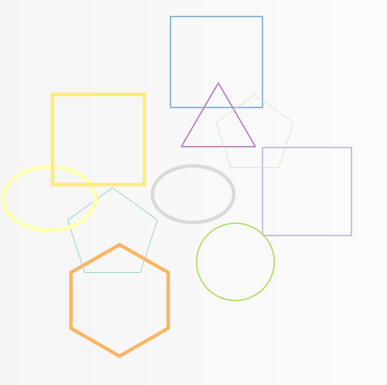[{"shape": "pentagon", "thickness": 0.5, "radius": 0.61, "center": [0.29, 0.391]}, {"shape": "oval", "thickness": 3, "radius": 0.59, "center": [0.128, 0.484]}, {"shape": "square", "thickness": 1, "radius": 0.57, "center": [0.791, 0.505]}, {"shape": "square", "thickness": 1, "radius": 0.59, "center": [0.557, 0.84]}, {"shape": "hexagon", "thickness": 2.5, "radius": 0.72, "center": [0.309, 0.22]}, {"shape": "circle", "thickness": 1, "radius": 0.5, "center": [0.608, 0.32]}, {"shape": "oval", "thickness": 2.5, "radius": 0.53, "center": [0.498, 0.496]}, {"shape": "triangle", "thickness": 1, "radius": 0.55, "center": [0.564, 0.674]}, {"shape": "pentagon", "thickness": 0.5, "radius": 0.52, "center": [0.658, 0.649]}, {"shape": "square", "thickness": 2.5, "radius": 0.59, "center": [0.253, 0.638]}]